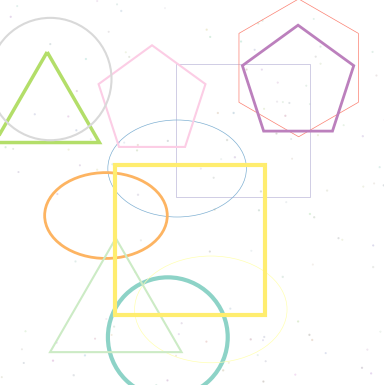[{"shape": "circle", "thickness": 3, "radius": 0.78, "center": [0.436, 0.124]}, {"shape": "oval", "thickness": 0.5, "radius": 0.99, "center": [0.548, 0.196]}, {"shape": "square", "thickness": 0.5, "radius": 0.87, "center": [0.632, 0.661]}, {"shape": "hexagon", "thickness": 0.5, "radius": 0.9, "center": [0.776, 0.824]}, {"shape": "oval", "thickness": 0.5, "radius": 0.9, "center": [0.46, 0.562]}, {"shape": "oval", "thickness": 2, "radius": 0.8, "center": [0.275, 0.44]}, {"shape": "triangle", "thickness": 2.5, "radius": 0.78, "center": [0.122, 0.708]}, {"shape": "pentagon", "thickness": 1.5, "radius": 0.73, "center": [0.395, 0.736]}, {"shape": "circle", "thickness": 1.5, "radius": 0.79, "center": [0.131, 0.795]}, {"shape": "pentagon", "thickness": 2, "radius": 0.76, "center": [0.774, 0.782]}, {"shape": "triangle", "thickness": 1.5, "radius": 0.99, "center": [0.301, 0.184]}, {"shape": "square", "thickness": 3, "radius": 0.97, "center": [0.494, 0.376]}]